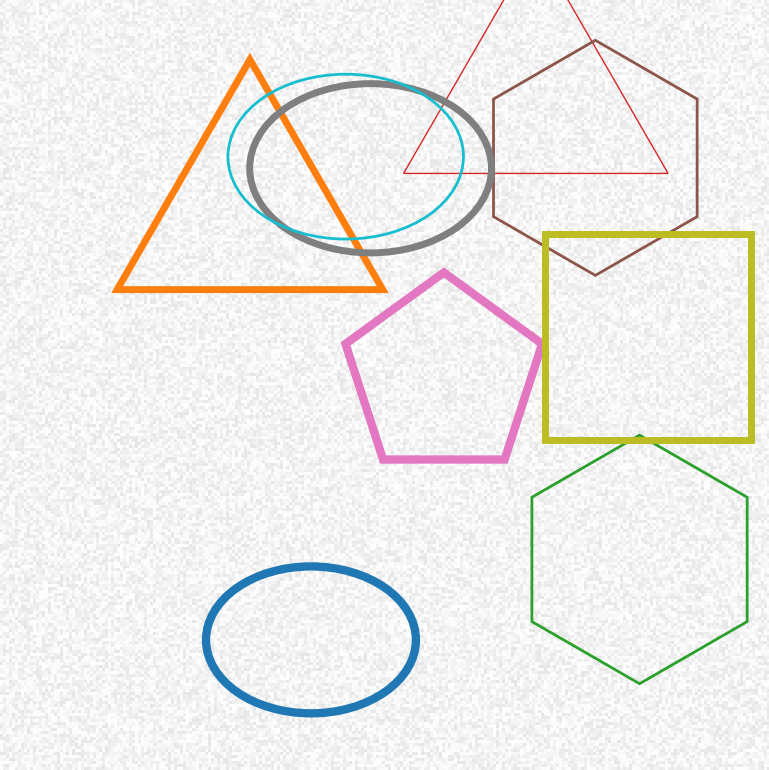[{"shape": "oval", "thickness": 3, "radius": 0.68, "center": [0.404, 0.169]}, {"shape": "triangle", "thickness": 2.5, "radius": 1.0, "center": [0.325, 0.723]}, {"shape": "hexagon", "thickness": 1, "radius": 0.81, "center": [0.831, 0.273]}, {"shape": "triangle", "thickness": 0.5, "radius": 0.99, "center": [0.696, 0.874]}, {"shape": "hexagon", "thickness": 1, "radius": 0.76, "center": [0.773, 0.795]}, {"shape": "pentagon", "thickness": 3, "radius": 0.67, "center": [0.576, 0.512]}, {"shape": "oval", "thickness": 2.5, "radius": 0.78, "center": [0.481, 0.781]}, {"shape": "square", "thickness": 2.5, "radius": 0.67, "center": [0.841, 0.562]}, {"shape": "oval", "thickness": 1, "radius": 0.76, "center": [0.449, 0.797]}]